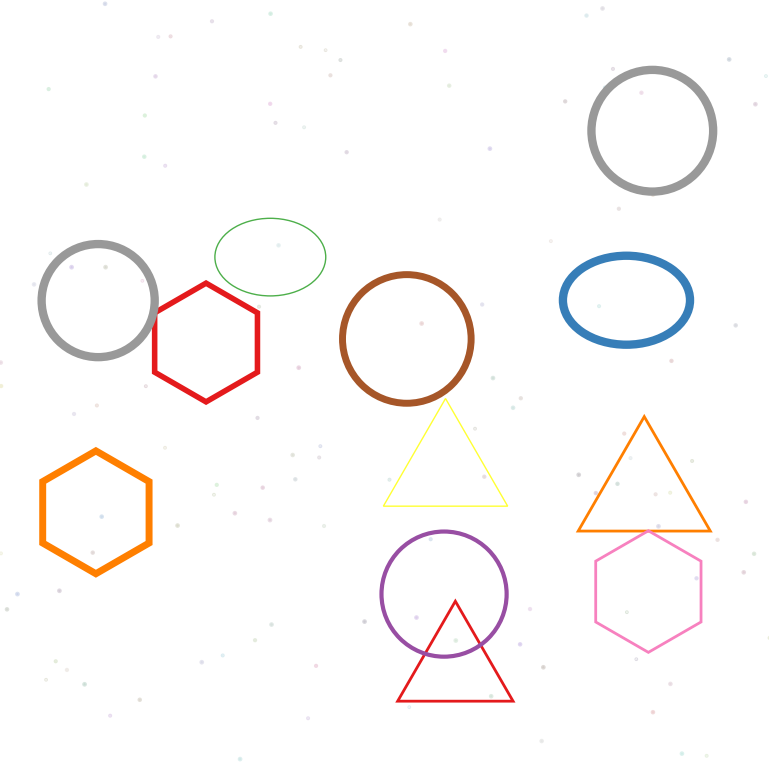[{"shape": "hexagon", "thickness": 2, "radius": 0.39, "center": [0.268, 0.555]}, {"shape": "triangle", "thickness": 1, "radius": 0.43, "center": [0.591, 0.133]}, {"shape": "oval", "thickness": 3, "radius": 0.41, "center": [0.814, 0.61]}, {"shape": "oval", "thickness": 0.5, "radius": 0.36, "center": [0.351, 0.666]}, {"shape": "circle", "thickness": 1.5, "radius": 0.41, "center": [0.577, 0.228]}, {"shape": "hexagon", "thickness": 2.5, "radius": 0.4, "center": [0.125, 0.335]}, {"shape": "triangle", "thickness": 1, "radius": 0.5, "center": [0.837, 0.36]}, {"shape": "triangle", "thickness": 0.5, "radius": 0.47, "center": [0.579, 0.389]}, {"shape": "circle", "thickness": 2.5, "radius": 0.42, "center": [0.528, 0.56]}, {"shape": "hexagon", "thickness": 1, "radius": 0.39, "center": [0.842, 0.232]}, {"shape": "circle", "thickness": 3, "radius": 0.37, "center": [0.127, 0.61]}, {"shape": "circle", "thickness": 3, "radius": 0.4, "center": [0.847, 0.83]}]